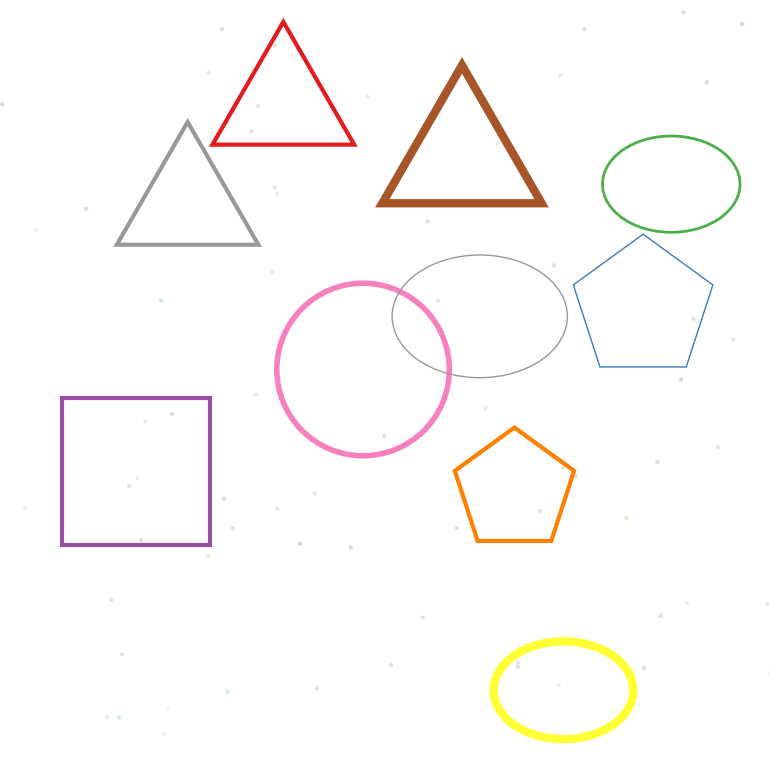[{"shape": "triangle", "thickness": 1.5, "radius": 0.53, "center": [0.368, 0.865]}, {"shape": "pentagon", "thickness": 0.5, "radius": 0.48, "center": [0.835, 0.601]}, {"shape": "oval", "thickness": 1, "radius": 0.45, "center": [0.872, 0.761]}, {"shape": "square", "thickness": 1.5, "radius": 0.48, "center": [0.176, 0.388]}, {"shape": "pentagon", "thickness": 1.5, "radius": 0.41, "center": [0.668, 0.363]}, {"shape": "oval", "thickness": 3, "radius": 0.45, "center": [0.732, 0.104]}, {"shape": "triangle", "thickness": 3, "radius": 0.6, "center": [0.6, 0.796]}, {"shape": "circle", "thickness": 2, "radius": 0.56, "center": [0.471, 0.52]}, {"shape": "triangle", "thickness": 1.5, "radius": 0.53, "center": [0.244, 0.735]}, {"shape": "oval", "thickness": 0.5, "radius": 0.57, "center": [0.623, 0.589]}]